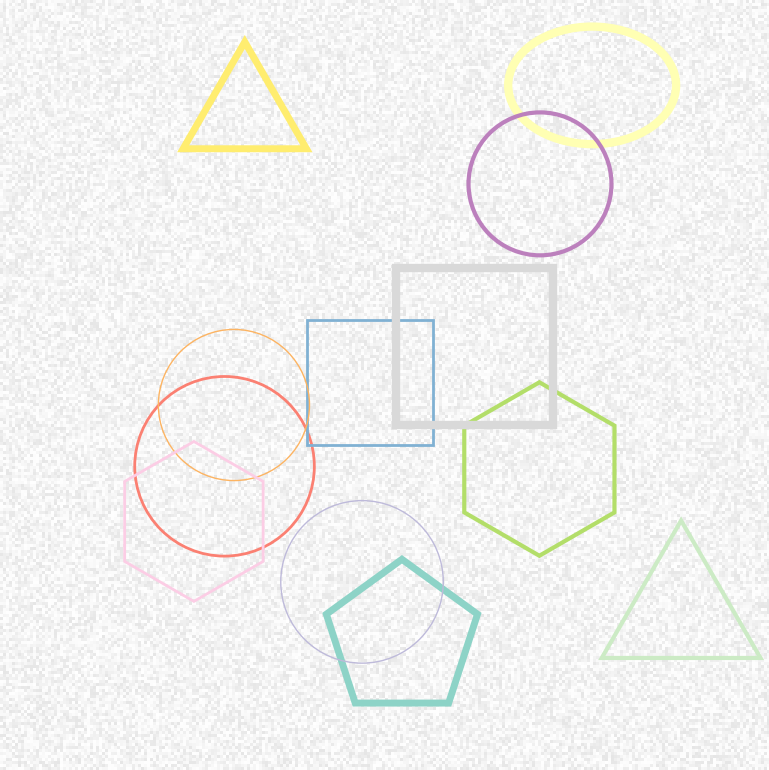[{"shape": "pentagon", "thickness": 2.5, "radius": 0.52, "center": [0.522, 0.17]}, {"shape": "oval", "thickness": 3, "radius": 0.55, "center": [0.769, 0.889]}, {"shape": "circle", "thickness": 0.5, "radius": 0.53, "center": [0.47, 0.244]}, {"shape": "circle", "thickness": 1, "radius": 0.58, "center": [0.292, 0.394]}, {"shape": "square", "thickness": 1, "radius": 0.41, "center": [0.48, 0.503]}, {"shape": "circle", "thickness": 0.5, "radius": 0.49, "center": [0.304, 0.474]}, {"shape": "hexagon", "thickness": 1.5, "radius": 0.56, "center": [0.7, 0.391]}, {"shape": "hexagon", "thickness": 1, "radius": 0.52, "center": [0.252, 0.323]}, {"shape": "square", "thickness": 3, "radius": 0.51, "center": [0.616, 0.55]}, {"shape": "circle", "thickness": 1.5, "radius": 0.46, "center": [0.701, 0.761]}, {"shape": "triangle", "thickness": 1.5, "radius": 0.6, "center": [0.885, 0.205]}, {"shape": "triangle", "thickness": 2.5, "radius": 0.46, "center": [0.318, 0.853]}]